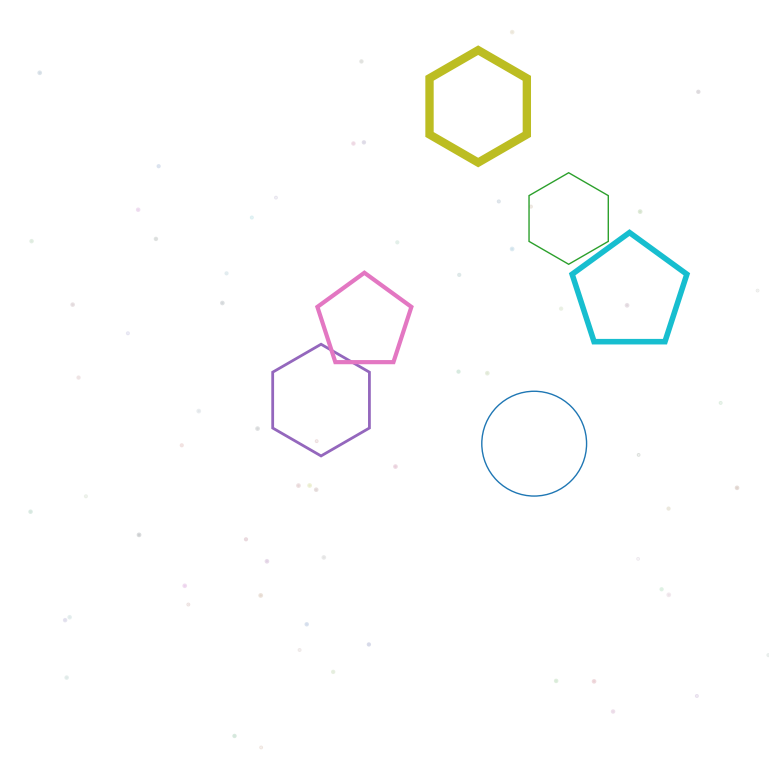[{"shape": "circle", "thickness": 0.5, "radius": 0.34, "center": [0.694, 0.424]}, {"shape": "hexagon", "thickness": 0.5, "radius": 0.3, "center": [0.739, 0.716]}, {"shape": "hexagon", "thickness": 1, "radius": 0.36, "center": [0.417, 0.48]}, {"shape": "pentagon", "thickness": 1.5, "radius": 0.32, "center": [0.473, 0.582]}, {"shape": "hexagon", "thickness": 3, "radius": 0.36, "center": [0.621, 0.862]}, {"shape": "pentagon", "thickness": 2, "radius": 0.39, "center": [0.818, 0.62]}]